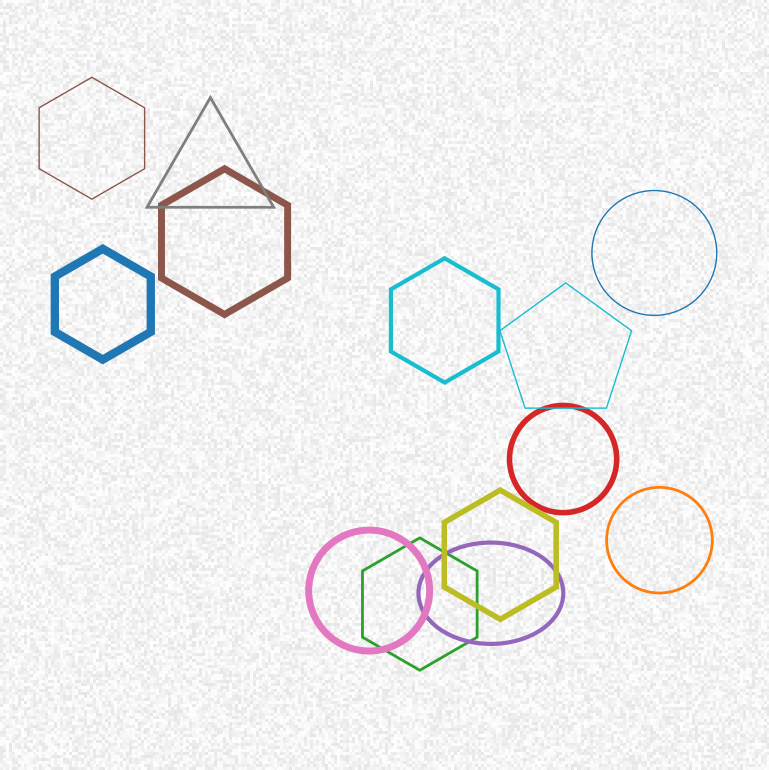[{"shape": "hexagon", "thickness": 3, "radius": 0.36, "center": [0.134, 0.605]}, {"shape": "circle", "thickness": 0.5, "radius": 0.41, "center": [0.85, 0.671]}, {"shape": "circle", "thickness": 1, "radius": 0.34, "center": [0.856, 0.298]}, {"shape": "hexagon", "thickness": 1, "radius": 0.43, "center": [0.545, 0.215]}, {"shape": "circle", "thickness": 2, "radius": 0.35, "center": [0.731, 0.404]}, {"shape": "oval", "thickness": 1.5, "radius": 0.47, "center": [0.638, 0.23]}, {"shape": "hexagon", "thickness": 2.5, "radius": 0.47, "center": [0.292, 0.686]}, {"shape": "hexagon", "thickness": 0.5, "radius": 0.4, "center": [0.119, 0.82]}, {"shape": "circle", "thickness": 2.5, "radius": 0.39, "center": [0.479, 0.233]}, {"shape": "triangle", "thickness": 1, "radius": 0.48, "center": [0.273, 0.778]}, {"shape": "hexagon", "thickness": 2, "radius": 0.42, "center": [0.65, 0.28]}, {"shape": "hexagon", "thickness": 1.5, "radius": 0.4, "center": [0.578, 0.584]}, {"shape": "pentagon", "thickness": 0.5, "radius": 0.45, "center": [0.735, 0.543]}]